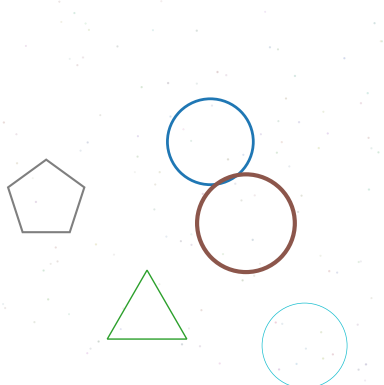[{"shape": "circle", "thickness": 2, "radius": 0.56, "center": [0.546, 0.632]}, {"shape": "triangle", "thickness": 1, "radius": 0.6, "center": [0.382, 0.179]}, {"shape": "circle", "thickness": 3, "radius": 0.63, "center": [0.639, 0.42]}, {"shape": "pentagon", "thickness": 1.5, "radius": 0.52, "center": [0.12, 0.481]}, {"shape": "circle", "thickness": 0.5, "radius": 0.55, "center": [0.791, 0.102]}]